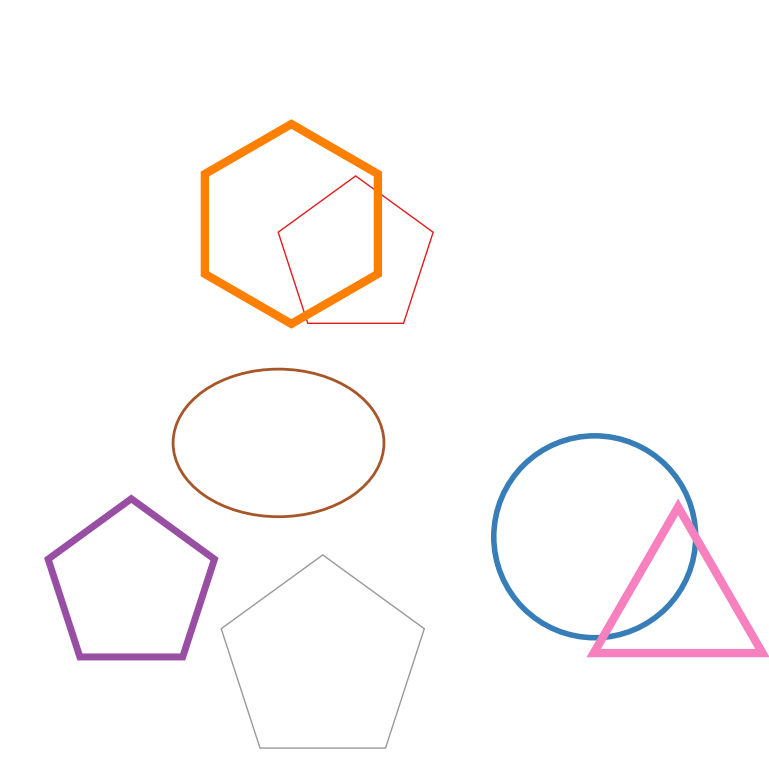[{"shape": "pentagon", "thickness": 0.5, "radius": 0.53, "center": [0.462, 0.666]}, {"shape": "circle", "thickness": 2, "radius": 0.66, "center": [0.772, 0.303]}, {"shape": "pentagon", "thickness": 2.5, "radius": 0.57, "center": [0.171, 0.239]}, {"shape": "hexagon", "thickness": 3, "radius": 0.65, "center": [0.378, 0.709]}, {"shape": "oval", "thickness": 1, "radius": 0.68, "center": [0.362, 0.425]}, {"shape": "triangle", "thickness": 3, "radius": 0.63, "center": [0.881, 0.215]}, {"shape": "pentagon", "thickness": 0.5, "radius": 0.69, "center": [0.419, 0.141]}]